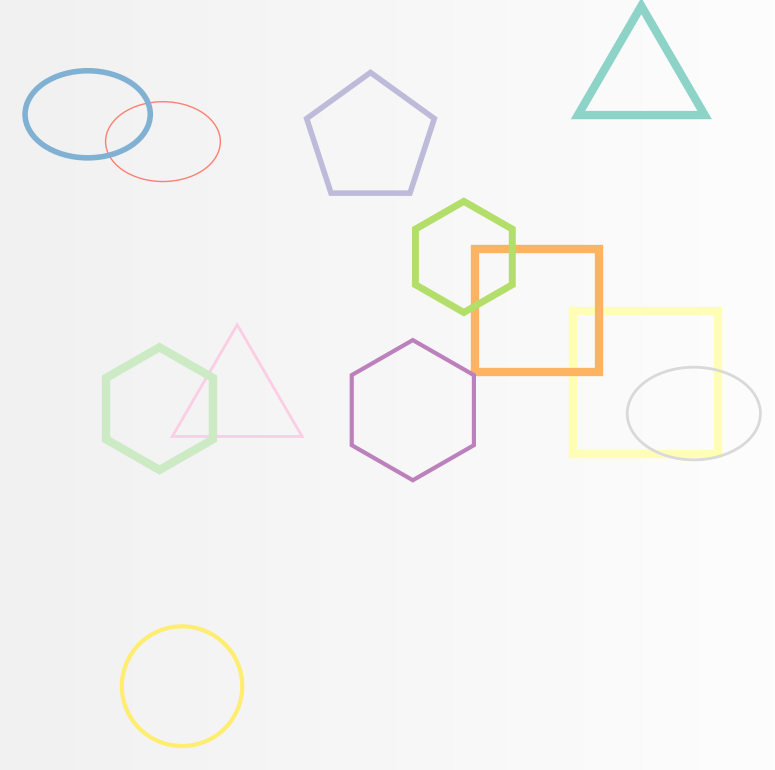[{"shape": "triangle", "thickness": 3, "radius": 0.47, "center": [0.828, 0.898]}, {"shape": "square", "thickness": 3, "radius": 0.47, "center": [0.833, 0.503]}, {"shape": "pentagon", "thickness": 2, "radius": 0.43, "center": [0.478, 0.819]}, {"shape": "oval", "thickness": 0.5, "radius": 0.37, "center": [0.21, 0.816]}, {"shape": "oval", "thickness": 2, "radius": 0.4, "center": [0.113, 0.852]}, {"shape": "square", "thickness": 3, "radius": 0.4, "center": [0.693, 0.597]}, {"shape": "hexagon", "thickness": 2.5, "radius": 0.36, "center": [0.599, 0.666]}, {"shape": "triangle", "thickness": 1, "radius": 0.48, "center": [0.306, 0.481]}, {"shape": "oval", "thickness": 1, "radius": 0.43, "center": [0.895, 0.463]}, {"shape": "hexagon", "thickness": 1.5, "radius": 0.46, "center": [0.533, 0.467]}, {"shape": "hexagon", "thickness": 3, "radius": 0.4, "center": [0.206, 0.469]}, {"shape": "circle", "thickness": 1.5, "radius": 0.39, "center": [0.235, 0.109]}]